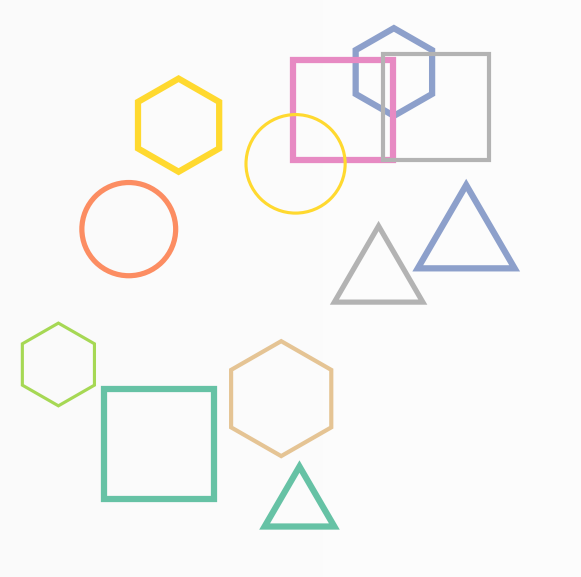[{"shape": "square", "thickness": 3, "radius": 0.47, "center": [0.273, 0.23]}, {"shape": "triangle", "thickness": 3, "radius": 0.35, "center": [0.515, 0.122]}, {"shape": "circle", "thickness": 2.5, "radius": 0.4, "center": [0.222, 0.602]}, {"shape": "hexagon", "thickness": 3, "radius": 0.38, "center": [0.678, 0.874]}, {"shape": "triangle", "thickness": 3, "radius": 0.48, "center": [0.802, 0.583]}, {"shape": "square", "thickness": 3, "radius": 0.43, "center": [0.59, 0.809]}, {"shape": "hexagon", "thickness": 1.5, "radius": 0.36, "center": [0.1, 0.368]}, {"shape": "hexagon", "thickness": 3, "radius": 0.4, "center": [0.307, 0.782]}, {"shape": "circle", "thickness": 1.5, "radius": 0.43, "center": [0.509, 0.715]}, {"shape": "hexagon", "thickness": 2, "radius": 0.5, "center": [0.484, 0.309]}, {"shape": "square", "thickness": 2, "radius": 0.46, "center": [0.751, 0.814]}, {"shape": "triangle", "thickness": 2.5, "radius": 0.44, "center": [0.651, 0.52]}]